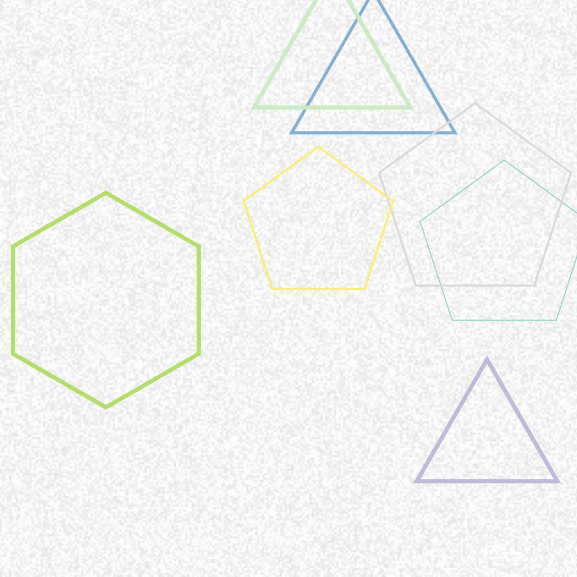[{"shape": "pentagon", "thickness": 0.5, "radius": 0.77, "center": [0.873, 0.569]}, {"shape": "triangle", "thickness": 2, "radius": 0.7, "center": [0.843, 0.236]}, {"shape": "triangle", "thickness": 1.5, "radius": 0.82, "center": [0.646, 0.851]}, {"shape": "hexagon", "thickness": 2, "radius": 0.93, "center": [0.183, 0.479]}, {"shape": "pentagon", "thickness": 1, "radius": 0.87, "center": [0.823, 0.646]}, {"shape": "triangle", "thickness": 2, "radius": 0.78, "center": [0.575, 0.891]}, {"shape": "pentagon", "thickness": 1, "radius": 0.68, "center": [0.551, 0.609]}]